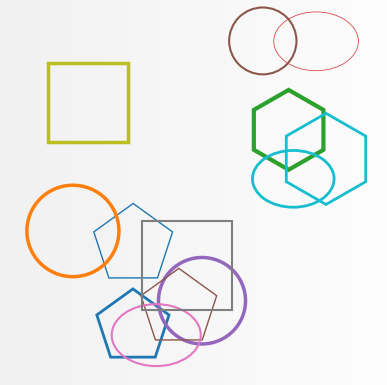[{"shape": "pentagon", "thickness": 2, "radius": 0.49, "center": [0.343, 0.152]}, {"shape": "pentagon", "thickness": 1, "radius": 0.53, "center": [0.344, 0.365]}, {"shape": "circle", "thickness": 2.5, "radius": 0.59, "center": [0.188, 0.4]}, {"shape": "hexagon", "thickness": 3, "radius": 0.52, "center": [0.745, 0.663]}, {"shape": "oval", "thickness": 0.5, "radius": 0.55, "center": [0.816, 0.893]}, {"shape": "circle", "thickness": 2.5, "radius": 0.56, "center": [0.521, 0.219]}, {"shape": "pentagon", "thickness": 1, "radius": 0.51, "center": [0.461, 0.2]}, {"shape": "circle", "thickness": 1.5, "radius": 0.43, "center": [0.678, 0.894]}, {"shape": "oval", "thickness": 1.5, "radius": 0.57, "center": [0.403, 0.13]}, {"shape": "square", "thickness": 1.5, "radius": 0.58, "center": [0.482, 0.311]}, {"shape": "square", "thickness": 2.5, "radius": 0.51, "center": [0.228, 0.734]}, {"shape": "oval", "thickness": 2, "radius": 0.53, "center": [0.757, 0.535]}, {"shape": "hexagon", "thickness": 2, "radius": 0.59, "center": [0.841, 0.587]}]